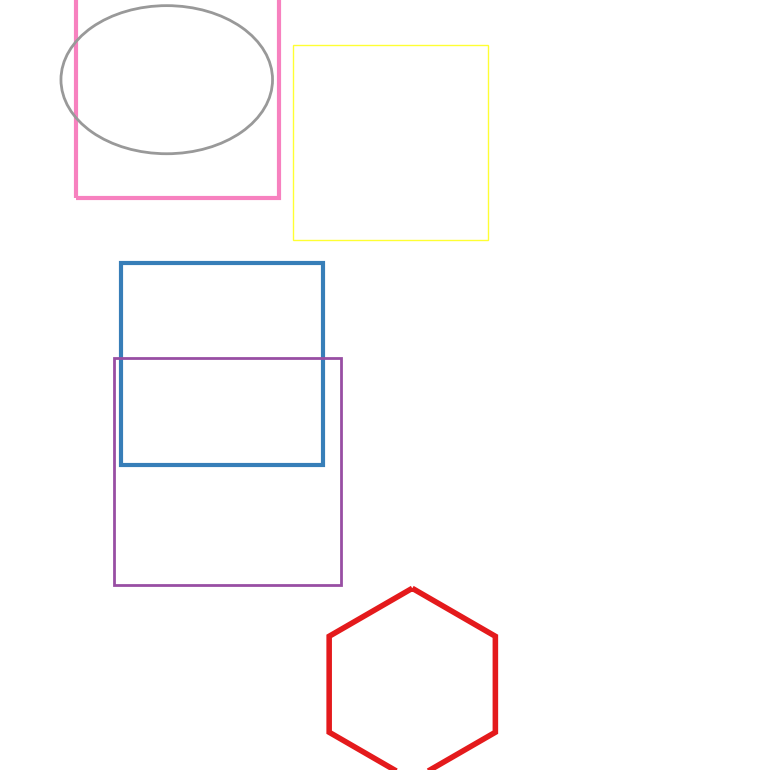[{"shape": "hexagon", "thickness": 2, "radius": 0.62, "center": [0.535, 0.111]}, {"shape": "square", "thickness": 1.5, "radius": 0.65, "center": [0.288, 0.528]}, {"shape": "square", "thickness": 1, "radius": 0.74, "center": [0.296, 0.387]}, {"shape": "square", "thickness": 0.5, "radius": 0.63, "center": [0.507, 0.815]}, {"shape": "square", "thickness": 1.5, "radius": 0.66, "center": [0.231, 0.874]}, {"shape": "oval", "thickness": 1, "radius": 0.69, "center": [0.217, 0.897]}]